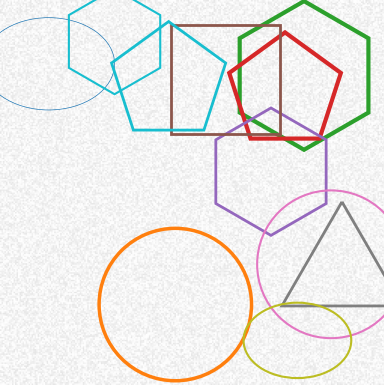[{"shape": "oval", "thickness": 0.5, "radius": 0.86, "center": [0.126, 0.834]}, {"shape": "circle", "thickness": 2.5, "radius": 0.99, "center": [0.455, 0.209]}, {"shape": "hexagon", "thickness": 3, "radius": 0.97, "center": [0.79, 0.804]}, {"shape": "pentagon", "thickness": 3, "radius": 0.76, "center": [0.74, 0.763]}, {"shape": "hexagon", "thickness": 2, "radius": 0.83, "center": [0.704, 0.554]}, {"shape": "square", "thickness": 2, "radius": 0.71, "center": [0.585, 0.793]}, {"shape": "circle", "thickness": 1.5, "radius": 0.96, "center": [0.86, 0.314]}, {"shape": "triangle", "thickness": 2, "radius": 0.9, "center": [0.888, 0.295]}, {"shape": "oval", "thickness": 1.5, "radius": 0.7, "center": [0.772, 0.116]}, {"shape": "hexagon", "thickness": 1.5, "radius": 0.68, "center": [0.298, 0.892]}, {"shape": "pentagon", "thickness": 2, "radius": 0.78, "center": [0.438, 0.788]}]